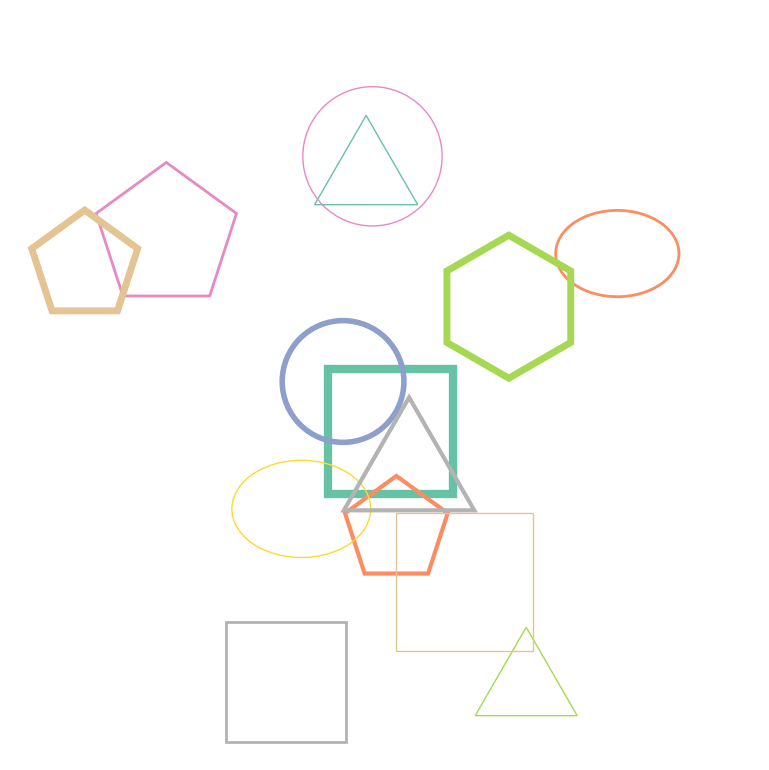[{"shape": "square", "thickness": 3, "radius": 0.4, "center": [0.507, 0.44]}, {"shape": "triangle", "thickness": 0.5, "radius": 0.39, "center": [0.475, 0.773]}, {"shape": "pentagon", "thickness": 1.5, "radius": 0.35, "center": [0.515, 0.312]}, {"shape": "oval", "thickness": 1, "radius": 0.4, "center": [0.802, 0.671]}, {"shape": "circle", "thickness": 2, "radius": 0.4, "center": [0.446, 0.505]}, {"shape": "circle", "thickness": 0.5, "radius": 0.45, "center": [0.484, 0.797]}, {"shape": "pentagon", "thickness": 1, "radius": 0.48, "center": [0.216, 0.693]}, {"shape": "hexagon", "thickness": 2.5, "radius": 0.46, "center": [0.661, 0.602]}, {"shape": "triangle", "thickness": 0.5, "radius": 0.38, "center": [0.683, 0.109]}, {"shape": "oval", "thickness": 0.5, "radius": 0.45, "center": [0.391, 0.339]}, {"shape": "pentagon", "thickness": 2.5, "radius": 0.36, "center": [0.11, 0.655]}, {"shape": "square", "thickness": 0.5, "radius": 0.45, "center": [0.603, 0.244]}, {"shape": "square", "thickness": 1, "radius": 0.39, "center": [0.371, 0.114]}, {"shape": "triangle", "thickness": 1.5, "radius": 0.49, "center": [0.531, 0.386]}]